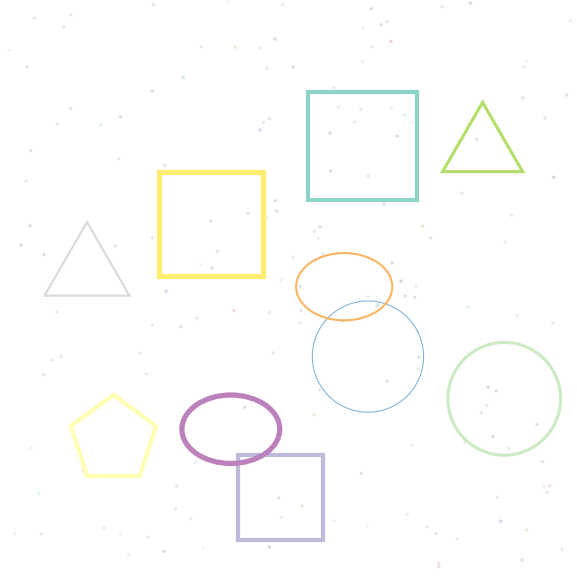[{"shape": "square", "thickness": 2, "radius": 0.47, "center": [0.628, 0.746]}, {"shape": "pentagon", "thickness": 2, "radius": 0.39, "center": [0.196, 0.238]}, {"shape": "square", "thickness": 2, "radius": 0.37, "center": [0.486, 0.138]}, {"shape": "circle", "thickness": 0.5, "radius": 0.48, "center": [0.637, 0.382]}, {"shape": "oval", "thickness": 1, "radius": 0.42, "center": [0.596, 0.503]}, {"shape": "triangle", "thickness": 1.5, "radius": 0.4, "center": [0.836, 0.742]}, {"shape": "triangle", "thickness": 1, "radius": 0.42, "center": [0.151, 0.53]}, {"shape": "oval", "thickness": 2.5, "radius": 0.42, "center": [0.4, 0.256]}, {"shape": "circle", "thickness": 1.5, "radius": 0.49, "center": [0.873, 0.309]}, {"shape": "square", "thickness": 2.5, "radius": 0.45, "center": [0.366, 0.612]}]